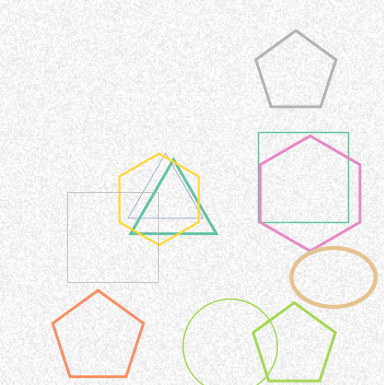[{"shape": "triangle", "thickness": 2, "radius": 0.64, "center": [0.451, 0.457]}, {"shape": "square", "thickness": 1, "radius": 0.58, "center": [0.788, 0.541]}, {"shape": "pentagon", "thickness": 2, "radius": 0.62, "center": [0.255, 0.122]}, {"shape": "triangle", "thickness": 0.5, "radius": 0.56, "center": [0.43, 0.49]}, {"shape": "hexagon", "thickness": 2, "radius": 0.75, "center": [0.805, 0.497]}, {"shape": "circle", "thickness": 1, "radius": 0.61, "center": [0.598, 0.101]}, {"shape": "pentagon", "thickness": 2, "radius": 0.56, "center": [0.764, 0.101]}, {"shape": "hexagon", "thickness": 1.5, "radius": 0.59, "center": [0.413, 0.482]}, {"shape": "oval", "thickness": 3, "radius": 0.55, "center": [0.866, 0.279]}, {"shape": "pentagon", "thickness": 2, "radius": 0.55, "center": [0.769, 0.811]}, {"shape": "square", "thickness": 0.5, "radius": 0.59, "center": [0.293, 0.385]}]